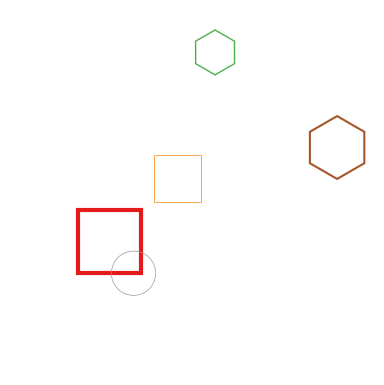[{"shape": "square", "thickness": 3, "radius": 0.41, "center": [0.284, 0.373]}, {"shape": "hexagon", "thickness": 1, "radius": 0.29, "center": [0.559, 0.864]}, {"shape": "square", "thickness": 0.5, "radius": 0.31, "center": [0.461, 0.536]}, {"shape": "hexagon", "thickness": 1.5, "radius": 0.41, "center": [0.876, 0.617]}, {"shape": "circle", "thickness": 0.5, "radius": 0.29, "center": [0.347, 0.29]}]